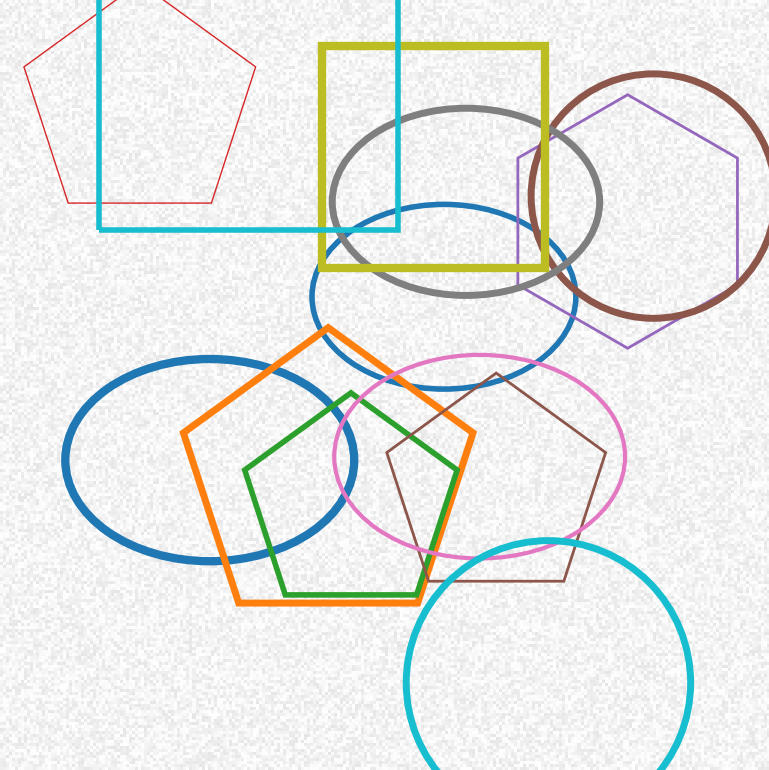[{"shape": "oval", "thickness": 2, "radius": 0.86, "center": [0.577, 0.615]}, {"shape": "oval", "thickness": 3, "radius": 0.94, "center": [0.272, 0.402]}, {"shape": "pentagon", "thickness": 2.5, "radius": 0.99, "center": [0.426, 0.377]}, {"shape": "pentagon", "thickness": 2, "radius": 0.73, "center": [0.456, 0.345]}, {"shape": "pentagon", "thickness": 0.5, "radius": 0.79, "center": [0.182, 0.864]}, {"shape": "hexagon", "thickness": 1, "radius": 0.82, "center": [0.815, 0.712]}, {"shape": "pentagon", "thickness": 1, "radius": 0.75, "center": [0.644, 0.366]}, {"shape": "circle", "thickness": 2.5, "radius": 0.79, "center": [0.848, 0.745]}, {"shape": "oval", "thickness": 1.5, "radius": 0.94, "center": [0.623, 0.407]}, {"shape": "oval", "thickness": 2.5, "radius": 0.87, "center": [0.605, 0.738]}, {"shape": "square", "thickness": 3, "radius": 0.72, "center": [0.563, 0.796]}, {"shape": "square", "thickness": 2, "radius": 0.97, "center": [0.323, 0.895]}, {"shape": "circle", "thickness": 2.5, "radius": 0.92, "center": [0.712, 0.113]}]